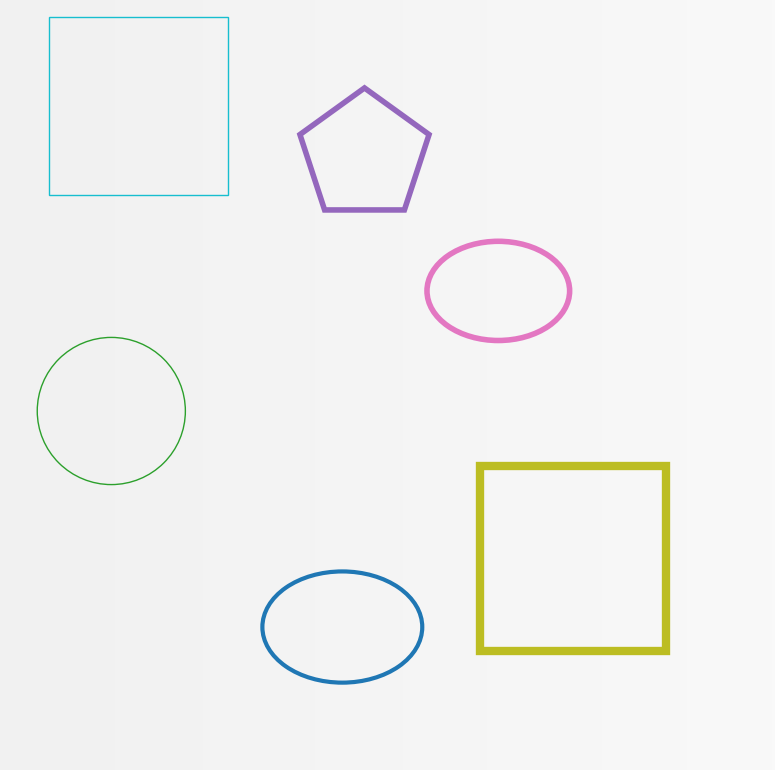[{"shape": "oval", "thickness": 1.5, "radius": 0.52, "center": [0.442, 0.186]}, {"shape": "circle", "thickness": 0.5, "radius": 0.48, "center": [0.144, 0.466]}, {"shape": "pentagon", "thickness": 2, "radius": 0.44, "center": [0.47, 0.798]}, {"shape": "oval", "thickness": 2, "radius": 0.46, "center": [0.643, 0.622]}, {"shape": "square", "thickness": 3, "radius": 0.6, "center": [0.739, 0.275]}, {"shape": "square", "thickness": 0.5, "radius": 0.58, "center": [0.178, 0.863]}]